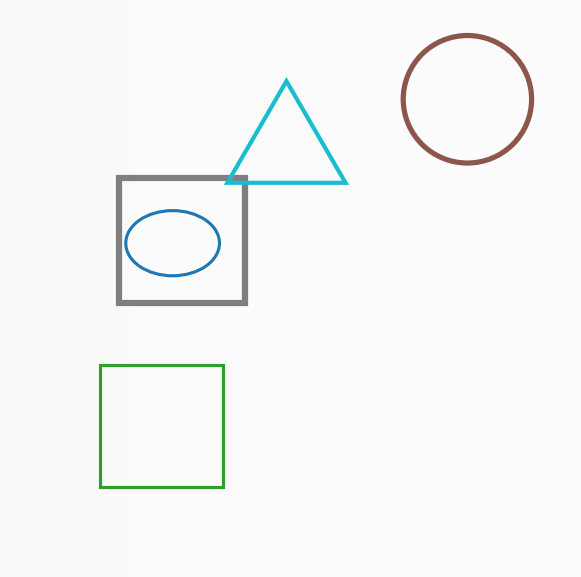[{"shape": "oval", "thickness": 1.5, "radius": 0.4, "center": [0.297, 0.578]}, {"shape": "square", "thickness": 1.5, "radius": 0.53, "center": [0.278, 0.262]}, {"shape": "circle", "thickness": 2.5, "radius": 0.55, "center": [0.804, 0.827]}, {"shape": "square", "thickness": 3, "radius": 0.54, "center": [0.313, 0.582]}, {"shape": "triangle", "thickness": 2, "radius": 0.59, "center": [0.493, 0.741]}]